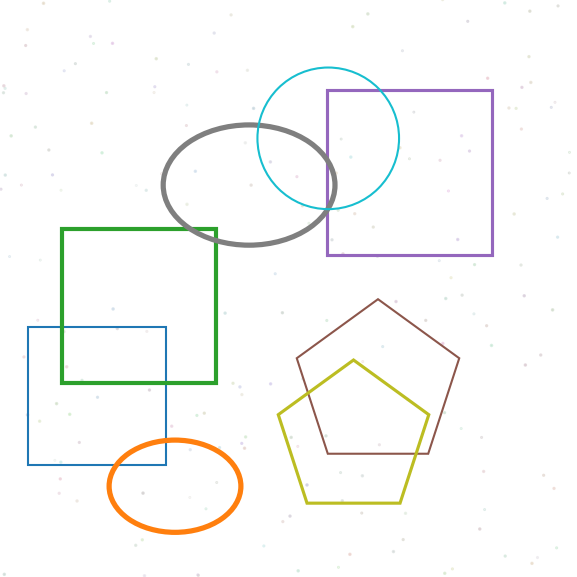[{"shape": "square", "thickness": 1, "radius": 0.6, "center": [0.168, 0.314]}, {"shape": "oval", "thickness": 2.5, "radius": 0.57, "center": [0.303, 0.157]}, {"shape": "square", "thickness": 2, "radius": 0.67, "center": [0.241, 0.469]}, {"shape": "square", "thickness": 1.5, "radius": 0.71, "center": [0.71, 0.701]}, {"shape": "pentagon", "thickness": 1, "radius": 0.74, "center": [0.655, 0.333]}, {"shape": "oval", "thickness": 2.5, "radius": 0.74, "center": [0.431, 0.679]}, {"shape": "pentagon", "thickness": 1.5, "radius": 0.69, "center": [0.612, 0.239]}, {"shape": "circle", "thickness": 1, "radius": 0.61, "center": [0.568, 0.76]}]